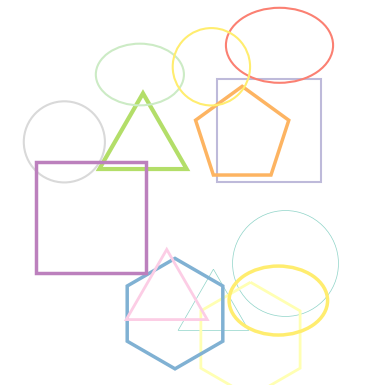[{"shape": "triangle", "thickness": 0.5, "radius": 0.53, "center": [0.554, 0.195]}, {"shape": "circle", "thickness": 0.5, "radius": 0.69, "center": [0.742, 0.316]}, {"shape": "hexagon", "thickness": 2, "radius": 0.74, "center": [0.651, 0.118]}, {"shape": "square", "thickness": 1.5, "radius": 0.67, "center": [0.698, 0.661]}, {"shape": "oval", "thickness": 1.5, "radius": 0.7, "center": [0.726, 0.882]}, {"shape": "hexagon", "thickness": 2.5, "radius": 0.72, "center": [0.455, 0.185]}, {"shape": "pentagon", "thickness": 2.5, "radius": 0.64, "center": [0.629, 0.648]}, {"shape": "triangle", "thickness": 3, "radius": 0.66, "center": [0.371, 0.627]}, {"shape": "triangle", "thickness": 2, "radius": 0.61, "center": [0.433, 0.231]}, {"shape": "circle", "thickness": 1.5, "radius": 0.53, "center": [0.167, 0.631]}, {"shape": "square", "thickness": 2.5, "radius": 0.72, "center": [0.236, 0.434]}, {"shape": "oval", "thickness": 1.5, "radius": 0.57, "center": [0.363, 0.806]}, {"shape": "oval", "thickness": 2.5, "radius": 0.64, "center": [0.723, 0.219]}, {"shape": "circle", "thickness": 1.5, "radius": 0.5, "center": [0.549, 0.827]}]